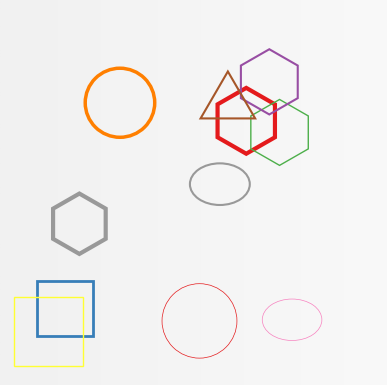[{"shape": "hexagon", "thickness": 3, "radius": 0.43, "center": [0.635, 0.686]}, {"shape": "circle", "thickness": 0.5, "radius": 0.48, "center": [0.515, 0.166]}, {"shape": "square", "thickness": 2, "radius": 0.36, "center": [0.168, 0.199]}, {"shape": "hexagon", "thickness": 1, "radius": 0.43, "center": [0.721, 0.656]}, {"shape": "hexagon", "thickness": 1.5, "radius": 0.42, "center": [0.695, 0.787]}, {"shape": "circle", "thickness": 2.5, "radius": 0.45, "center": [0.31, 0.733]}, {"shape": "square", "thickness": 1, "radius": 0.44, "center": [0.124, 0.139]}, {"shape": "triangle", "thickness": 1.5, "radius": 0.41, "center": [0.588, 0.733]}, {"shape": "oval", "thickness": 0.5, "radius": 0.38, "center": [0.754, 0.169]}, {"shape": "hexagon", "thickness": 3, "radius": 0.39, "center": [0.205, 0.419]}, {"shape": "oval", "thickness": 1.5, "radius": 0.39, "center": [0.567, 0.522]}]